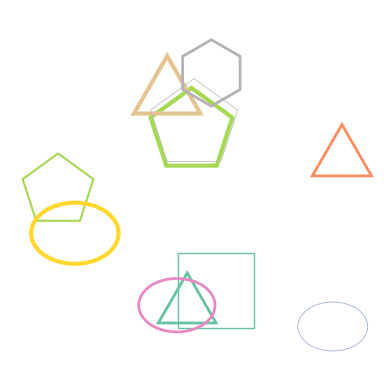[{"shape": "square", "thickness": 1, "radius": 0.49, "center": [0.562, 0.246]}, {"shape": "triangle", "thickness": 2, "radius": 0.43, "center": [0.486, 0.204]}, {"shape": "triangle", "thickness": 2, "radius": 0.44, "center": [0.888, 0.588]}, {"shape": "oval", "thickness": 0.5, "radius": 0.45, "center": [0.864, 0.152]}, {"shape": "oval", "thickness": 2, "radius": 0.5, "center": [0.459, 0.207]}, {"shape": "pentagon", "thickness": 3, "radius": 0.56, "center": [0.497, 0.66]}, {"shape": "pentagon", "thickness": 1.5, "radius": 0.48, "center": [0.151, 0.505]}, {"shape": "oval", "thickness": 3, "radius": 0.57, "center": [0.194, 0.394]}, {"shape": "triangle", "thickness": 3, "radius": 0.5, "center": [0.434, 0.755]}, {"shape": "pentagon", "thickness": 0.5, "radius": 0.59, "center": [0.504, 0.677]}, {"shape": "hexagon", "thickness": 2, "radius": 0.43, "center": [0.549, 0.811]}]